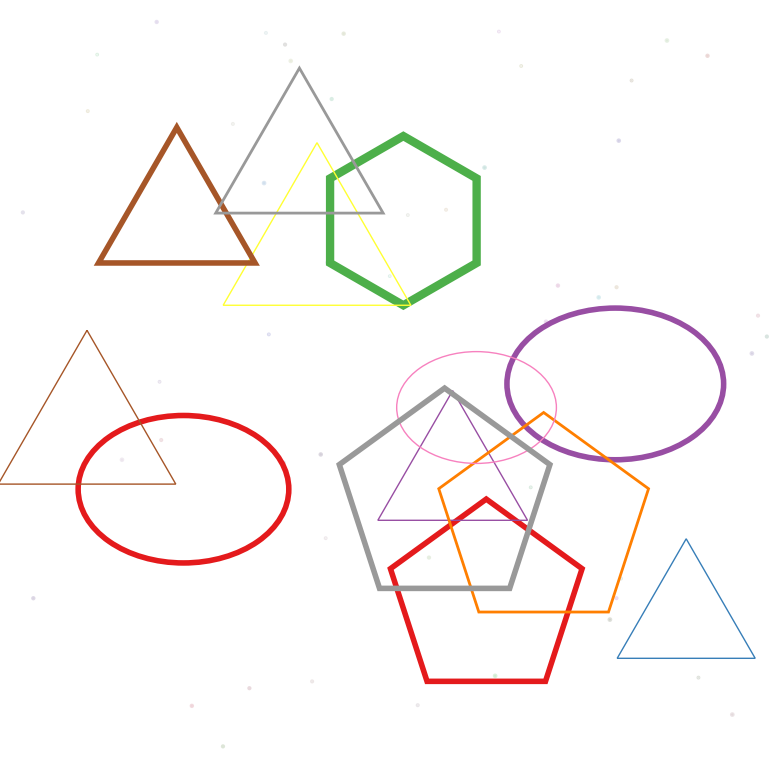[{"shape": "oval", "thickness": 2, "radius": 0.68, "center": [0.238, 0.365]}, {"shape": "pentagon", "thickness": 2, "radius": 0.65, "center": [0.632, 0.221]}, {"shape": "triangle", "thickness": 0.5, "radius": 0.52, "center": [0.891, 0.197]}, {"shape": "hexagon", "thickness": 3, "radius": 0.55, "center": [0.524, 0.713]}, {"shape": "oval", "thickness": 2, "radius": 0.7, "center": [0.799, 0.501]}, {"shape": "triangle", "thickness": 0.5, "radius": 0.56, "center": [0.588, 0.38]}, {"shape": "pentagon", "thickness": 1, "radius": 0.72, "center": [0.706, 0.321]}, {"shape": "triangle", "thickness": 0.5, "radius": 0.7, "center": [0.412, 0.674]}, {"shape": "triangle", "thickness": 2, "radius": 0.59, "center": [0.23, 0.717]}, {"shape": "triangle", "thickness": 0.5, "radius": 0.67, "center": [0.113, 0.438]}, {"shape": "oval", "thickness": 0.5, "radius": 0.52, "center": [0.619, 0.471]}, {"shape": "pentagon", "thickness": 2, "radius": 0.72, "center": [0.577, 0.352]}, {"shape": "triangle", "thickness": 1, "radius": 0.63, "center": [0.389, 0.786]}]